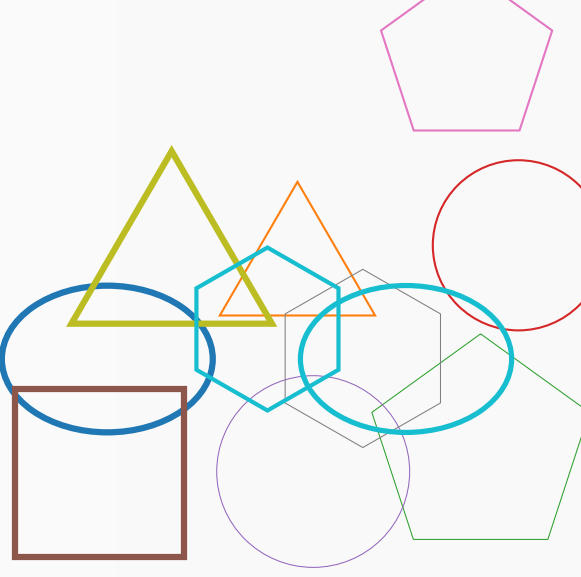[{"shape": "oval", "thickness": 3, "radius": 0.91, "center": [0.185, 0.377]}, {"shape": "triangle", "thickness": 1, "radius": 0.77, "center": [0.512, 0.53]}, {"shape": "pentagon", "thickness": 0.5, "radius": 0.98, "center": [0.827, 0.224]}, {"shape": "circle", "thickness": 1, "radius": 0.74, "center": [0.892, 0.574]}, {"shape": "circle", "thickness": 0.5, "radius": 0.83, "center": [0.539, 0.183]}, {"shape": "square", "thickness": 3, "radius": 0.72, "center": [0.171, 0.18]}, {"shape": "pentagon", "thickness": 1, "radius": 0.77, "center": [0.803, 0.898]}, {"shape": "hexagon", "thickness": 0.5, "radius": 0.77, "center": [0.624, 0.378]}, {"shape": "triangle", "thickness": 3, "radius": 1.0, "center": [0.295, 0.538]}, {"shape": "oval", "thickness": 2.5, "radius": 0.91, "center": [0.699, 0.378]}, {"shape": "hexagon", "thickness": 2, "radius": 0.71, "center": [0.46, 0.429]}]